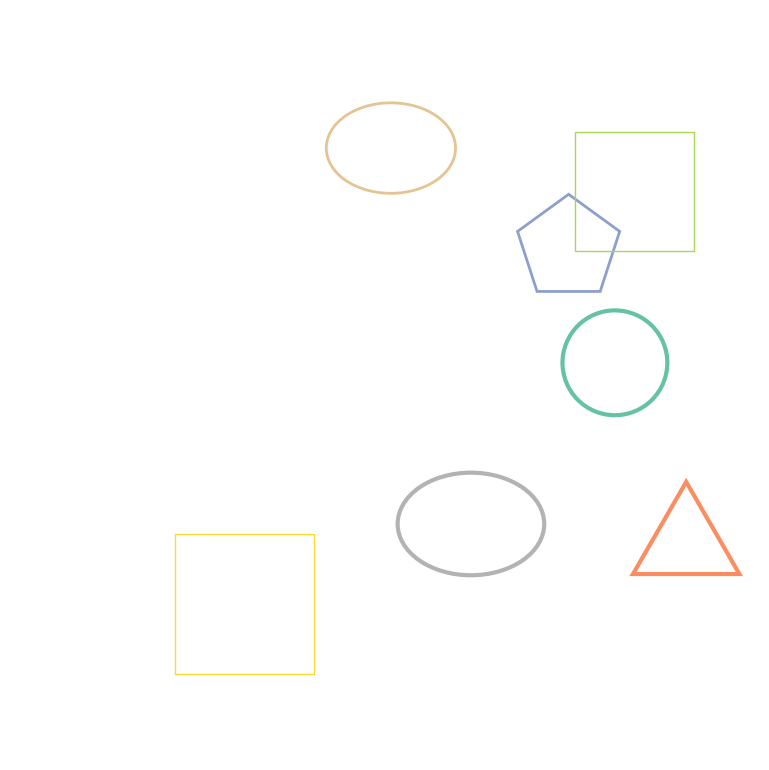[{"shape": "circle", "thickness": 1.5, "radius": 0.34, "center": [0.799, 0.529]}, {"shape": "triangle", "thickness": 1.5, "radius": 0.4, "center": [0.891, 0.294]}, {"shape": "pentagon", "thickness": 1, "radius": 0.35, "center": [0.738, 0.678]}, {"shape": "square", "thickness": 0.5, "radius": 0.39, "center": [0.825, 0.751]}, {"shape": "square", "thickness": 0.5, "radius": 0.45, "center": [0.318, 0.215]}, {"shape": "oval", "thickness": 1, "radius": 0.42, "center": [0.508, 0.808]}, {"shape": "oval", "thickness": 1.5, "radius": 0.48, "center": [0.612, 0.32]}]